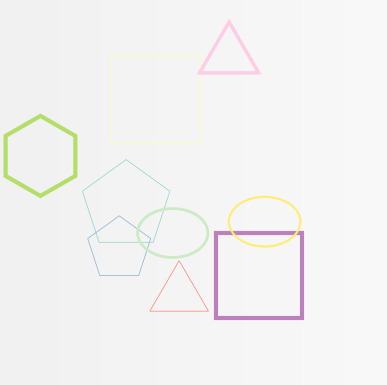[{"shape": "pentagon", "thickness": 0.5, "radius": 0.59, "center": [0.325, 0.467]}, {"shape": "square", "thickness": 0.5, "radius": 0.58, "center": [0.4, 0.745]}, {"shape": "triangle", "thickness": 0.5, "radius": 0.44, "center": [0.462, 0.235]}, {"shape": "pentagon", "thickness": 0.5, "radius": 0.43, "center": [0.308, 0.354]}, {"shape": "hexagon", "thickness": 3, "radius": 0.52, "center": [0.104, 0.595]}, {"shape": "triangle", "thickness": 2.5, "radius": 0.44, "center": [0.591, 0.855]}, {"shape": "square", "thickness": 3, "radius": 0.55, "center": [0.668, 0.284]}, {"shape": "oval", "thickness": 2, "radius": 0.45, "center": [0.446, 0.395]}, {"shape": "oval", "thickness": 1.5, "radius": 0.46, "center": [0.683, 0.424]}]